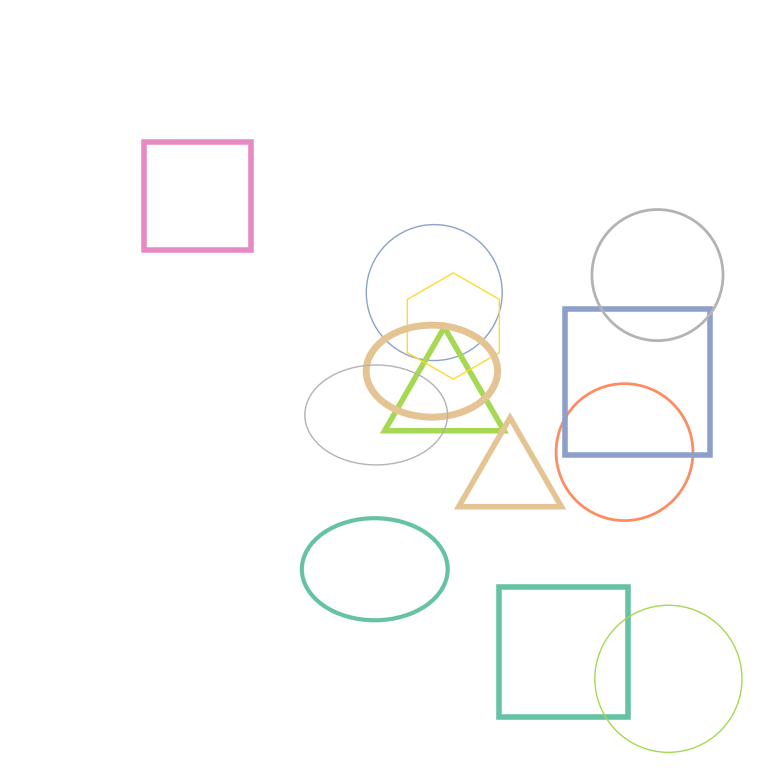[{"shape": "square", "thickness": 2, "radius": 0.42, "center": [0.732, 0.153]}, {"shape": "oval", "thickness": 1.5, "radius": 0.47, "center": [0.487, 0.261]}, {"shape": "circle", "thickness": 1, "radius": 0.44, "center": [0.811, 0.413]}, {"shape": "square", "thickness": 2, "radius": 0.47, "center": [0.828, 0.504]}, {"shape": "circle", "thickness": 0.5, "radius": 0.44, "center": [0.564, 0.62]}, {"shape": "square", "thickness": 2, "radius": 0.35, "center": [0.257, 0.746]}, {"shape": "triangle", "thickness": 2, "radius": 0.45, "center": [0.577, 0.485]}, {"shape": "circle", "thickness": 0.5, "radius": 0.48, "center": [0.868, 0.118]}, {"shape": "hexagon", "thickness": 0.5, "radius": 0.35, "center": [0.589, 0.577]}, {"shape": "triangle", "thickness": 2, "radius": 0.39, "center": [0.662, 0.38]}, {"shape": "oval", "thickness": 2.5, "radius": 0.43, "center": [0.561, 0.518]}, {"shape": "circle", "thickness": 1, "radius": 0.43, "center": [0.854, 0.643]}, {"shape": "oval", "thickness": 0.5, "radius": 0.46, "center": [0.489, 0.461]}]